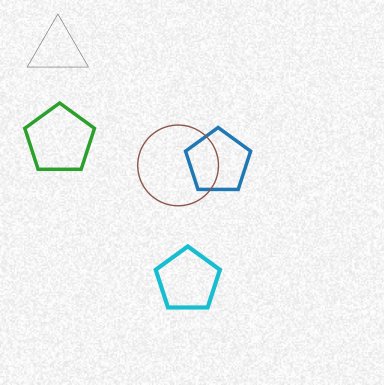[{"shape": "pentagon", "thickness": 2.5, "radius": 0.44, "center": [0.566, 0.58]}, {"shape": "pentagon", "thickness": 2.5, "radius": 0.48, "center": [0.155, 0.637]}, {"shape": "circle", "thickness": 1, "radius": 0.52, "center": [0.463, 0.57]}, {"shape": "triangle", "thickness": 0.5, "radius": 0.46, "center": [0.15, 0.872]}, {"shape": "pentagon", "thickness": 3, "radius": 0.44, "center": [0.488, 0.272]}]